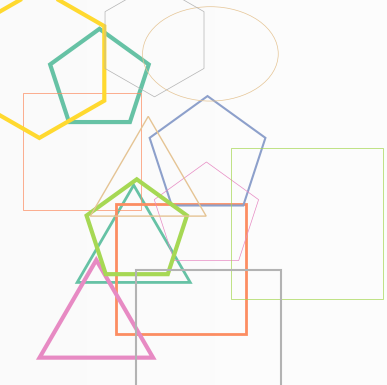[{"shape": "pentagon", "thickness": 3, "radius": 0.67, "center": [0.257, 0.791]}, {"shape": "triangle", "thickness": 2, "radius": 0.84, "center": [0.345, 0.351]}, {"shape": "square", "thickness": 0.5, "radius": 0.76, "center": [0.212, 0.607]}, {"shape": "square", "thickness": 2, "radius": 0.84, "center": [0.467, 0.301]}, {"shape": "pentagon", "thickness": 1.5, "radius": 0.79, "center": [0.536, 0.593]}, {"shape": "triangle", "thickness": 3, "radius": 0.85, "center": [0.248, 0.156]}, {"shape": "pentagon", "thickness": 0.5, "radius": 0.71, "center": [0.533, 0.438]}, {"shape": "square", "thickness": 0.5, "radius": 0.98, "center": [0.792, 0.42]}, {"shape": "pentagon", "thickness": 3, "radius": 0.68, "center": [0.353, 0.398]}, {"shape": "hexagon", "thickness": 3, "radius": 0.97, "center": [0.102, 0.835]}, {"shape": "triangle", "thickness": 1, "radius": 0.86, "center": [0.383, 0.525]}, {"shape": "oval", "thickness": 0.5, "radius": 0.88, "center": [0.543, 0.86]}, {"shape": "square", "thickness": 1.5, "radius": 0.93, "center": [0.539, 0.113]}, {"shape": "hexagon", "thickness": 0.5, "radius": 0.74, "center": [0.399, 0.896]}]